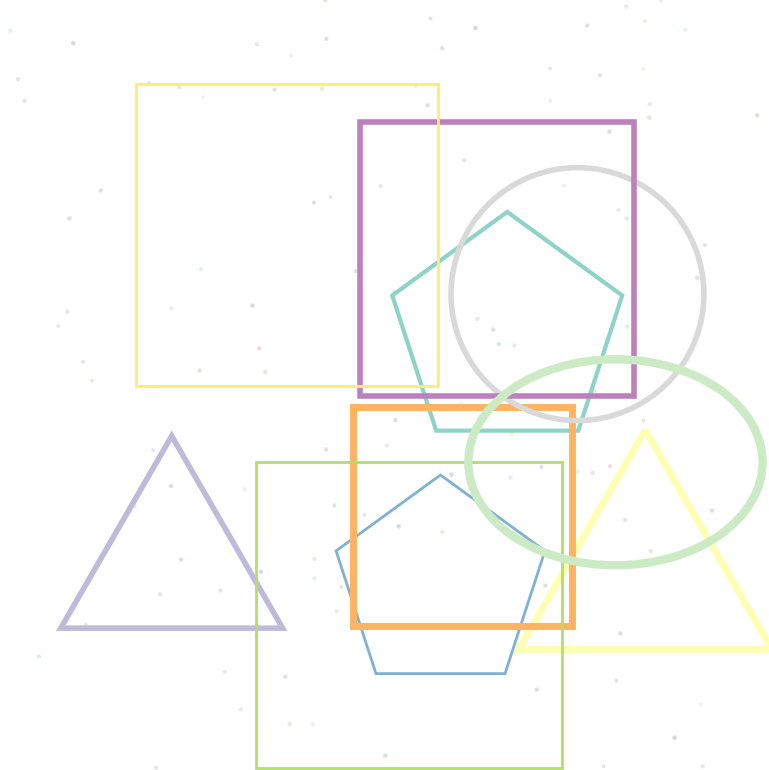[{"shape": "pentagon", "thickness": 1.5, "radius": 0.79, "center": [0.659, 0.568]}, {"shape": "triangle", "thickness": 2.5, "radius": 0.95, "center": [0.838, 0.252]}, {"shape": "triangle", "thickness": 2, "radius": 0.83, "center": [0.223, 0.267]}, {"shape": "pentagon", "thickness": 1, "radius": 0.71, "center": [0.572, 0.241]}, {"shape": "square", "thickness": 2.5, "radius": 0.71, "center": [0.601, 0.329]}, {"shape": "square", "thickness": 1, "radius": 0.99, "center": [0.532, 0.201]}, {"shape": "circle", "thickness": 2, "radius": 0.82, "center": [0.75, 0.618]}, {"shape": "square", "thickness": 2, "radius": 0.89, "center": [0.645, 0.663]}, {"shape": "oval", "thickness": 3, "radius": 0.96, "center": [0.799, 0.4]}, {"shape": "square", "thickness": 1, "radius": 0.98, "center": [0.373, 0.695]}]